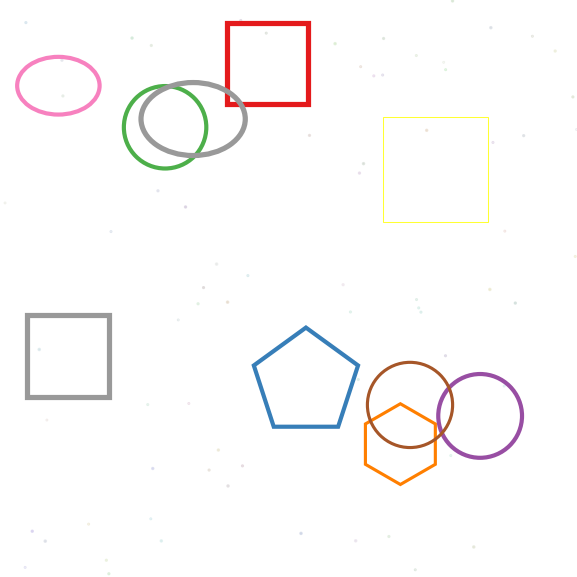[{"shape": "square", "thickness": 2.5, "radius": 0.35, "center": [0.463, 0.889]}, {"shape": "pentagon", "thickness": 2, "radius": 0.47, "center": [0.53, 0.337]}, {"shape": "circle", "thickness": 2, "radius": 0.36, "center": [0.286, 0.779]}, {"shape": "circle", "thickness": 2, "radius": 0.36, "center": [0.831, 0.279]}, {"shape": "hexagon", "thickness": 1.5, "radius": 0.35, "center": [0.693, 0.23]}, {"shape": "square", "thickness": 0.5, "radius": 0.45, "center": [0.754, 0.706]}, {"shape": "circle", "thickness": 1.5, "radius": 0.37, "center": [0.71, 0.298]}, {"shape": "oval", "thickness": 2, "radius": 0.36, "center": [0.101, 0.851]}, {"shape": "square", "thickness": 2.5, "radius": 0.35, "center": [0.118, 0.382]}, {"shape": "oval", "thickness": 2.5, "radius": 0.45, "center": [0.334, 0.793]}]